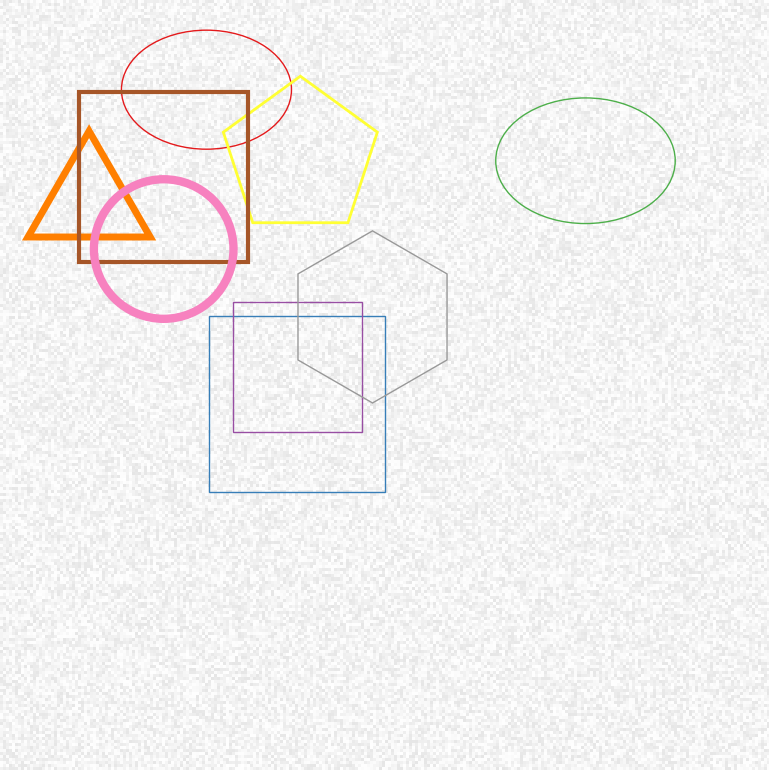[{"shape": "oval", "thickness": 0.5, "radius": 0.55, "center": [0.268, 0.884]}, {"shape": "square", "thickness": 0.5, "radius": 0.57, "center": [0.386, 0.476]}, {"shape": "oval", "thickness": 0.5, "radius": 0.58, "center": [0.76, 0.791]}, {"shape": "square", "thickness": 0.5, "radius": 0.42, "center": [0.386, 0.523]}, {"shape": "triangle", "thickness": 2.5, "radius": 0.46, "center": [0.116, 0.738]}, {"shape": "pentagon", "thickness": 1, "radius": 0.53, "center": [0.39, 0.796]}, {"shape": "square", "thickness": 1.5, "radius": 0.55, "center": [0.213, 0.77]}, {"shape": "circle", "thickness": 3, "radius": 0.45, "center": [0.213, 0.677]}, {"shape": "hexagon", "thickness": 0.5, "radius": 0.56, "center": [0.484, 0.588]}]